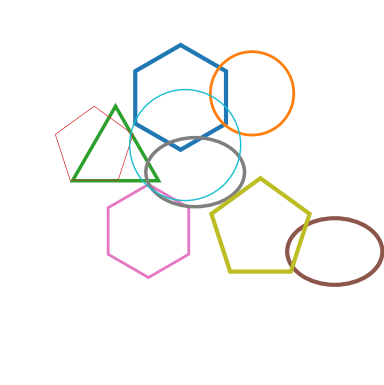[{"shape": "hexagon", "thickness": 3, "radius": 0.68, "center": [0.469, 0.747]}, {"shape": "circle", "thickness": 2, "radius": 0.54, "center": [0.655, 0.757]}, {"shape": "triangle", "thickness": 2.5, "radius": 0.64, "center": [0.3, 0.595]}, {"shape": "pentagon", "thickness": 0.5, "radius": 0.53, "center": [0.245, 0.618]}, {"shape": "oval", "thickness": 3, "radius": 0.62, "center": [0.87, 0.347]}, {"shape": "hexagon", "thickness": 2, "radius": 0.6, "center": [0.386, 0.4]}, {"shape": "oval", "thickness": 2.5, "radius": 0.64, "center": [0.507, 0.553]}, {"shape": "pentagon", "thickness": 3, "radius": 0.67, "center": [0.677, 0.403]}, {"shape": "circle", "thickness": 1, "radius": 0.72, "center": [0.481, 0.623]}]